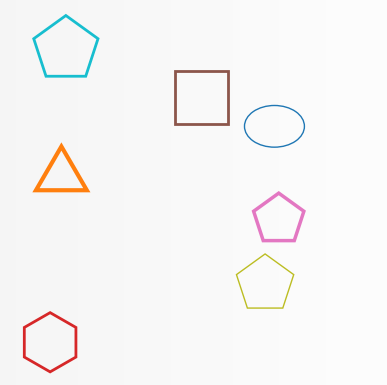[{"shape": "oval", "thickness": 1, "radius": 0.39, "center": [0.708, 0.672]}, {"shape": "triangle", "thickness": 3, "radius": 0.38, "center": [0.158, 0.544]}, {"shape": "hexagon", "thickness": 2, "radius": 0.38, "center": [0.129, 0.111]}, {"shape": "square", "thickness": 2, "radius": 0.34, "center": [0.521, 0.748]}, {"shape": "pentagon", "thickness": 2.5, "radius": 0.34, "center": [0.719, 0.43]}, {"shape": "pentagon", "thickness": 1, "radius": 0.39, "center": [0.684, 0.263]}, {"shape": "pentagon", "thickness": 2, "radius": 0.44, "center": [0.17, 0.873]}]